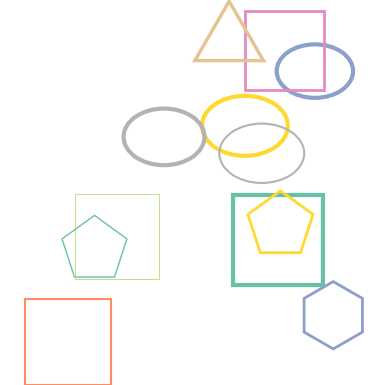[{"shape": "pentagon", "thickness": 1, "radius": 0.44, "center": [0.245, 0.352]}, {"shape": "square", "thickness": 3, "radius": 0.59, "center": [0.723, 0.377]}, {"shape": "square", "thickness": 1.5, "radius": 0.56, "center": [0.177, 0.113]}, {"shape": "hexagon", "thickness": 2, "radius": 0.44, "center": [0.866, 0.181]}, {"shape": "oval", "thickness": 3, "radius": 0.5, "center": [0.818, 0.815]}, {"shape": "square", "thickness": 2, "radius": 0.51, "center": [0.739, 0.869]}, {"shape": "square", "thickness": 0.5, "radius": 0.55, "center": [0.304, 0.386]}, {"shape": "oval", "thickness": 3, "radius": 0.56, "center": [0.636, 0.673]}, {"shape": "pentagon", "thickness": 2, "radius": 0.44, "center": [0.728, 0.416]}, {"shape": "triangle", "thickness": 2.5, "radius": 0.51, "center": [0.595, 0.894]}, {"shape": "oval", "thickness": 1.5, "radius": 0.55, "center": [0.68, 0.602]}, {"shape": "oval", "thickness": 3, "radius": 0.53, "center": [0.426, 0.645]}]